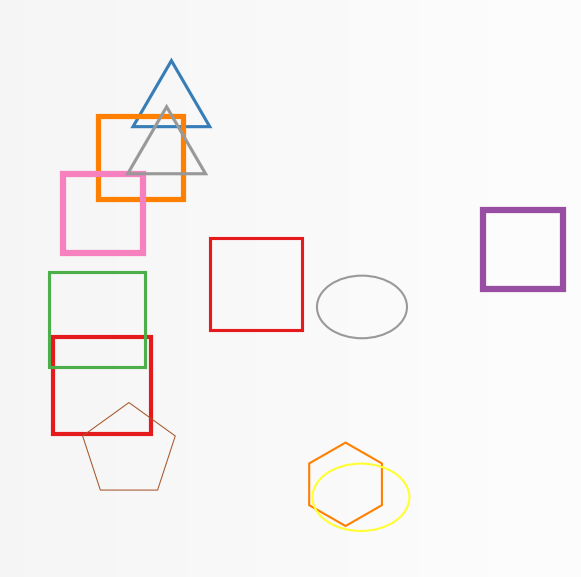[{"shape": "square", "thickness": 1.5, "radius": 0.4, "center": [0.441, 0.508]}, {"shape": "square", "thickness": 2, "radius": 0.42, "center": [0.176, 0.332]}, {"shape": "triangle", "thickness": 1.5, "radius": 0.38, "center": [0.295, 0.818]}, {"shape": "square", "thickness": 1.5, "radius": 0.41, "center": [0.167, 0.446]}, {"shape": "square", "thickness": 3, "radius": 0.34, "center": [0.899, 0.567]}, {"shape": "hexagon", "thickness": 1, "radius": 0.36, "center": [0.594, 0.161]}, {"shape": "square", "thickness": 2.5, "radius": 0.36, "center": [0.242, 0.726]}, {"shape": "oval", "thickness": 1, "radius": 0.42, "center": [0.621, 0.138]}, {"shape": "pentagon", "thickness": 0.5, "radius": 0.42, "center": [0.222, 0.218]}, {"shape": "square", "thickness": 3, "radius": 0.35, "center": [0.177, 0.629]}, {"shape": "oval", "thickness": 1, "radius": 0.39, "center": [0.623, 0.468]}, {"shape": "triangle", "thickness": 1.5, "radius": 0.39, "center": [0.287, 0.737]}]